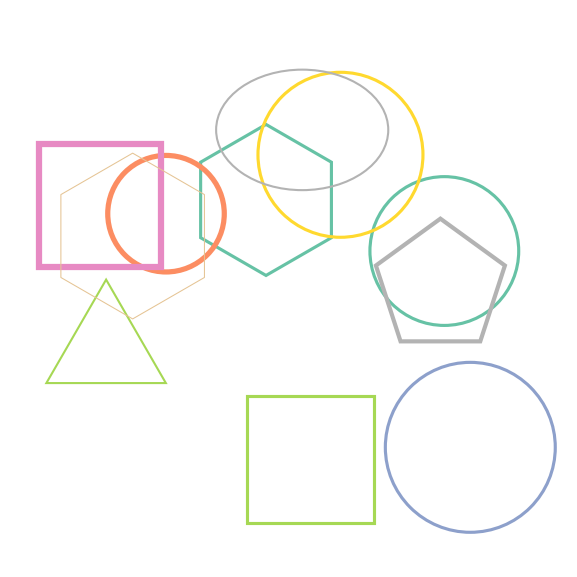[{"shape": "circle", "thickness": 1.5, "radius": 0.64, "center": [0.769, 0.564]}, {"shape": "hexagon", "thickness": 1.5, "radius": 0.65, "center": [0.461, 0.653]}, {"shape": "circle", "thickness": 2.5, "radius": 0.5, "center": [0.287, 0.629]}, {"shape": "circle", "thickness": 1.5, "radius": 0.74, "center": [0.814, 0.225]}, {"shape": "square", "thickness": 3, "radius": 0.53, "center": [0.173, 0.643]}, {"shape": "square", "thickness": 1.5, "radius": 0.55, "center": [0.538, 0.204]}, {"shape": "triangle", "thickness": 1, "radius": 0.6, "center": [0.184, 0.396]}, {"shape": "circle", "thickness": 1.5, "radius": 0.71, "center": [0.59, 0.731]}, {"shape": "hexagon", "thickness": 0.5, "radius": 0.72, "center": [0.23, 0.59]}, {"shape": "pentagon", "thickness": 2, "radius": 0.59, "center": [0.763, 0.503]}, {"shape": "oval", "thickness": 1, "radius": 0.75, "center": [0.523, 0.774]}]